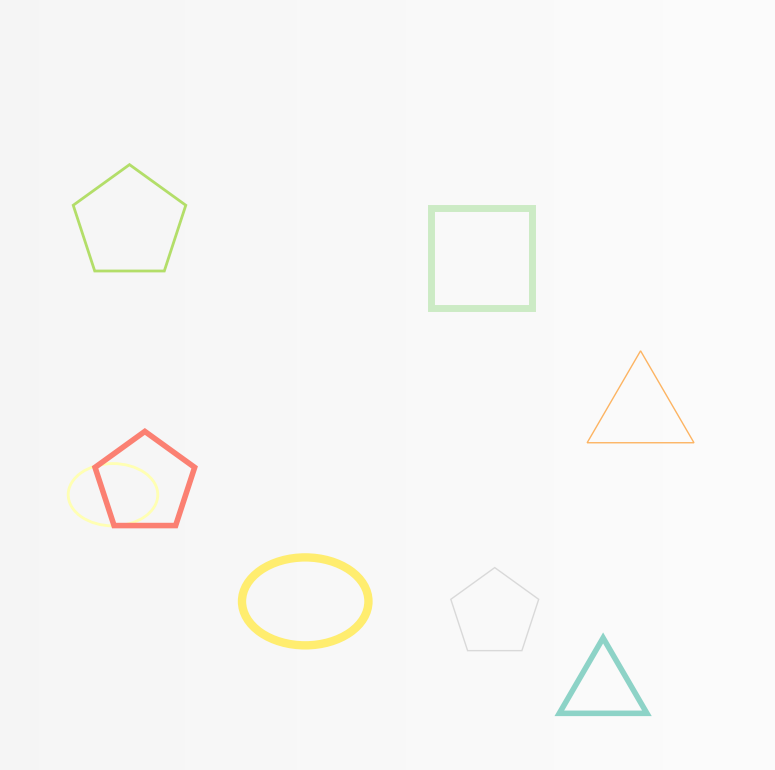[{"shape": "triangle", "thickness": 2, "radius": 0.33, "center": [0.778, 0.106]}, {"shape": "oval", "thickness": 1, "radius": 0.29, "center": [0.146, 0.358]}, {"shape": "pentagon", "thickness": 2, "radius": 0.34, "center": [0.187, 0.372]}, {"shape": "triangle", "thickness": 0.5, "radius": 0.4, "center": [0.827, 0.465]}, {"shape": "pentagon", "thickness": 1, "radius": 0.38, "center": [0.167, 0.71]}, {"shape": "pentagon", "thickness": 0.5, "radius": 0.3, "center": [0.638, 0.203]}, {"shape": "square", "thickness": 2.5, "radius": 0.32, "center": [0.621, 0.665]}, {"shape": "oval", "thickness": 3, "radius": 0.41, "center": [0.394, 0.219]}]